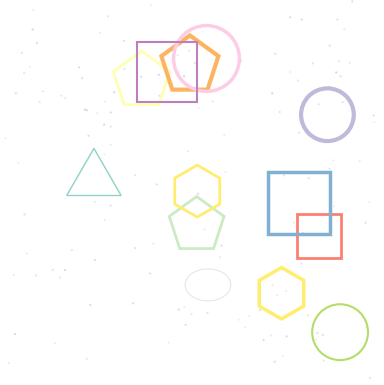[{"shape": "triangle", "thickness": 1, "radius": 0.41, "center": [0.244, 0.533]}, {"shape": "pentagon", "thickness": 2, "radius": 0.38, "center": [0.368, 0.791]}, {"shape": "circle", "thickness": 3, "radius": 0.34, "center": [0.85, 0.702]}, {"shape": "square", "thickness": 2, "radius": 0.29, "center": [0.828, 0.387]}, {"shape": "square", "thickness": 2.5, "radius": 0.4, "center": [0.776, 0.472]}, {"shape": "pentagon", "thickness": 3, "radius": 0.39, "center": [0.493, 0.83]}, {"shape": "circle", "thickness": 1.5, "radius": 0.36, "center": [0.883, 0.137]}, {"shape": "circle", "thickness": 2.5, "radius": 0.43, "center": [0.536, 0.848]}, {"shape": "oval", "thickness": 0.5, "radius": 0.3, "center": [0.54, 0.26]}, {"shape": "square", "thickness": 1.5, "radius": 0.39, "center": [0.433, 0.812]}, {"shape": "pentagon", "thickness": 2, "radius": 0.37, "center": [0.511, 0.415]}, {"shape": "hexagon", "thickness": 2.5, "radius": 0.33, "center": [0.731, 0.238]}, {"shape": "hexagon", "thickness": 2, "radius": 0.34, "center": [0.512, 0.504]}]